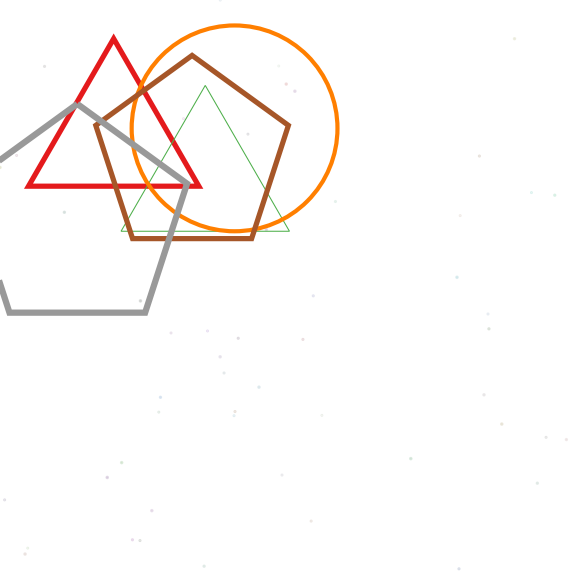[{"shape": "triangle", "thickness": 2.5, "radius": 0.85, "center": [0.197, 0.762]}, {"shape": "triangle", "thickness": 0.5, "radius": 0.84, "center": [0.355, 0.683]}, {"shape": "circle", "thickness": 2, "radius": 0.89, "center": [0.406, 0.777]}, {"shape": "pentagon", "thickness": 2.5, "radius": 0.88, "center": [0.333, 0.728]}, {"shape": "pentagon", "thickness": 3, "radius": 1.0, "center": [0.134, 0.619]}]